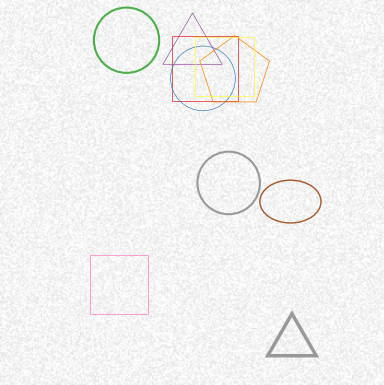[{"shape": "square", "thickness": 0.5, "radius": 0.42, "center": [0.533, 0.823]}, {"shape": "circle", "thickness": 0.5, "radius": 0.42, "center": [0.527, 0.796]}, {"shape": "circle", "thickness": 1.5, "radius": 0.42, "center": [0.329, 0.896]}, {"shape": "triangle", "thickness": 0.5, "radius": 0.44, "center": [0.5, 0.877]}, {"shape": "pentagon", "thickness": 0.5, "radius": 0.48, "center": [0.61, 0.812]}, {"shape": "square", "thickness": 0.5, "radius": 0.38, "center": [0.584, 0.827]}, {"shape": "oval", "thickness": 1, "radius": 0.4, "center": [0.754, 0.476]}, {"shape": "square", "thickness": 0.5, "radius": 0.38, "center": [0.308, 0.261]}, {"shape": "triangle", "thickness": 2.5, "radius": 0.36, "center": [0.758, 0.112]}, {"shape": "circle", "thickness": 1.5, "radius": 0.41, "center": [0.594, 0.525]}]